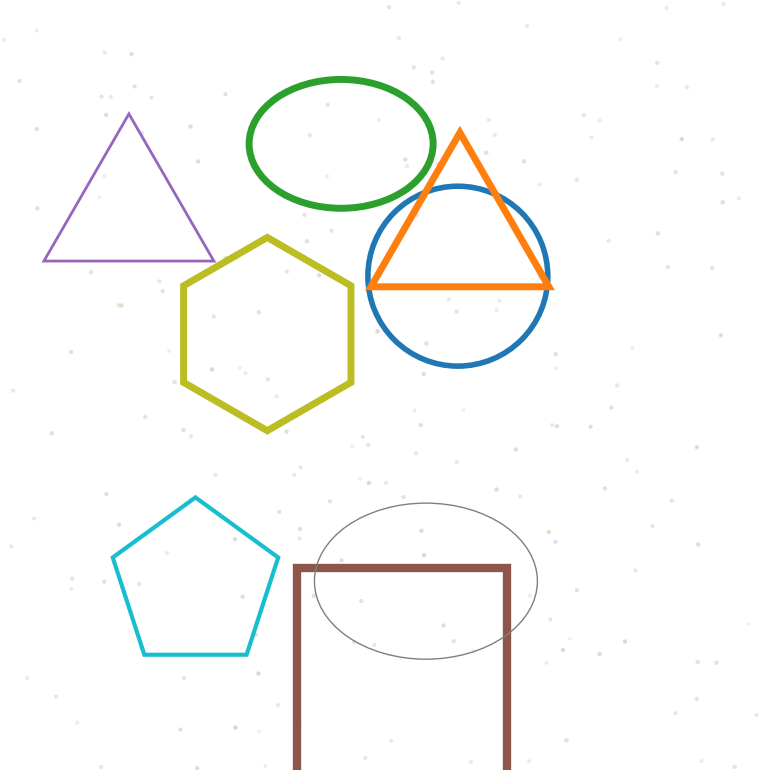[{"shape": "circle", "thickness": 2, "radius": 0.58, "center": [0.595, 0.641]}, {"shape": "triangle", "thickness": 2.5, "radius": 0.67, "center": [0.597, 0.694]}, {"shape": "oval", "thickness": 2.5, "radius": 0.6, "center": [0.443, 0.813]}, {"shape": "triangle", "thickness": 1, "radius": 0.64, "center": [0.167, 0.725]}, {"shape": "square", "thickness": 3, "radius": 0.68, "center": [0.522, 0.126]}, {"shape": "oval", "thickness": 0.5, "radius": 0.72, "center": [0.553, 0.245]}, {"shape": "hexagon", "thickness": 2.5, "radius": 0.63, "center": [0.347, 0.566]}, {"shape": "pentagon", "thickness": 1.5, "radius": 0.56, "center": [0.254, 0.241]}]